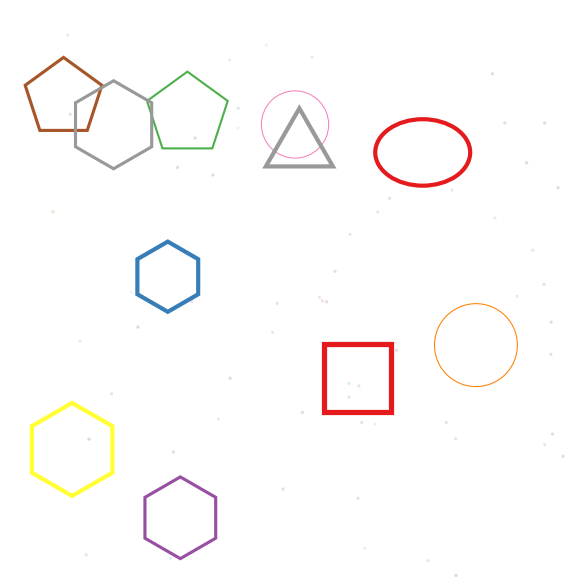[{"shape": "oval", "thickness": 2, "radius": 0.41, "center": [0.732, 0.735]}, {"shape": "square", "thickness": 2.5, "radius": 0.29, "center": [0.619, 0.345]}, {"shape": "hexagon", "thickness": 2, "radius": 0.3, "center": [0.291, 0.52]}, {"shape": "pentagon", "thickness": 1, "radius": 0.37, "center": [0.324, 0.802]}, {"shape": "hexagon", "thickness": 1.5, "radius": 0.35, "center": [0.312, 0.103]}, {"shape": "circle", "thickness": 0.5, "radius": 0.36, "center": [0.824, 0.402]}, {"shape": "hexagon", "thickness": 2, "radius": 0.4, "center": [0.125, 0.221]}, {"shape": "pentagon", "thickness": 1.5, "radius": 0.35, "center": [0.11, 0.83]}, {"shape": "circle", "thickness": 0.5, "radius": 0.29, "center": [0.511, 0.784]}, {"shape": "hexagon", "thickness": 1.5, "radius": 0.38, "center": [0.197, 0.783]}, {"shape": "triangle", "thickness": 2, "radius": 0.34, "center": [0.518, 0.744]}]